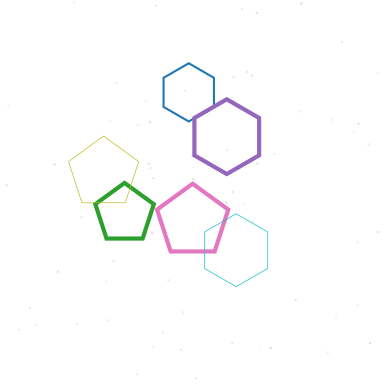[{"shape": "hexagon", "thickness": 1.5, "radius": 0.38, "center": [0.49, 0.76]}, {"shape": "pentagon", "thickness": 3, "radius": 0.4, "center": [0.324, 0.445]}, {"shape": "hexagon", "thickness": 3, "radius": 0.49, "center": [0.589, 0.645]}, {"shape": "pentagon", "thickness": 3, "radius": 0.49, "center": [0.5, 0.426]}, {"shape": "pentagon", "thickness": 0.5, "radius": 0.48, "center": [0.269, 0.551]}, {"shape": "hexagon", "thickness": 0.5, "radius": 0.47, "center": [0.613, 0.35]}]